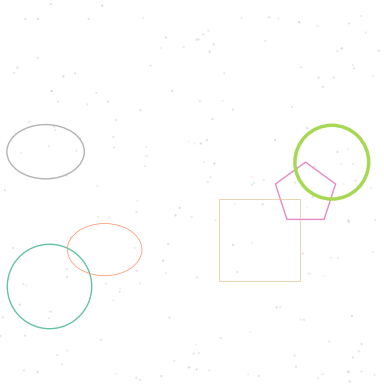[{"shape": "circle", "thickness": 1, "radius": 0.55, "center": [0.129, 0.256]}, {"shape": "oval", "thickness": 0.5, "radius": 0.48, "center": [0.272, 0.352]}, {"shape": "pentagon", "thickness": 1, "radius": 0.41, "center": [0.794, 0.497]}, {"shape": "circle", "thickness": 2.5, "radius": 0.48, "center": [0.862, 0.579]}, {"shape": "square", "thickness": 0.5, "radius": 0.53, "center": [0.674, 0.376]}, {"shape": "oval", "thickness": 1, "radius": 0.5, "center": [0.118, 0.606]}]